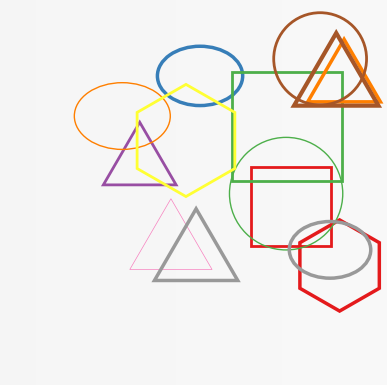[{"shape": "hexagon", "thickness": 2.5, "radius": 0.59, "center": [0.876, 0.31]}, {"shape": "square", "thickness": 2, "radius": 0.52, "center": [0.751, 0.463]}, {"shape": "oval", "thickness": 2.5, "radius": 0.55, "center": [0.516, 0.803]}, {"shape": "square", "thickness": 2, "radius": 0.71, "center": [0.739, 0.671]}, {"shape": "circle", "thickness": 1, "radius": 0.73, "center": [0.738, 0.497]}, {"shape": "triangle", "thickness": 2, "radius": 0.54, "center": [0.361, 0.574]}, {"shape": "oval", "thickness": 1, "radius": 0.62, "center": [0.316, 0.699]}, {"shape": "triangle", "thickness": 2.5, "radius": 0.54, "center": [0.888, 0.79]}, {"shape": "hexagon", "thickness": 2, "radius": 0.73, "center": [0.48, 0.635]}, {"shape": "circle", "thickness": 2, "radius": 0.6, "center": [0.826, 0.847]}, {"shape": "triangle", "thickness": 3, "radius": 0.63, "center": [0.868, 0.788]}, {"shape": "triangle", "thickness": 0.5, "radius": 0.61, "center": [0.441, 0.361]}, {"shape": "oval", "thickness": 2.5, "radius": 0.53, "center": [0.852, 0.351]}, {"shape": "triangle", "thickness": 2.5, "radius": 0.62, "center": [0.506, 0.334]}]